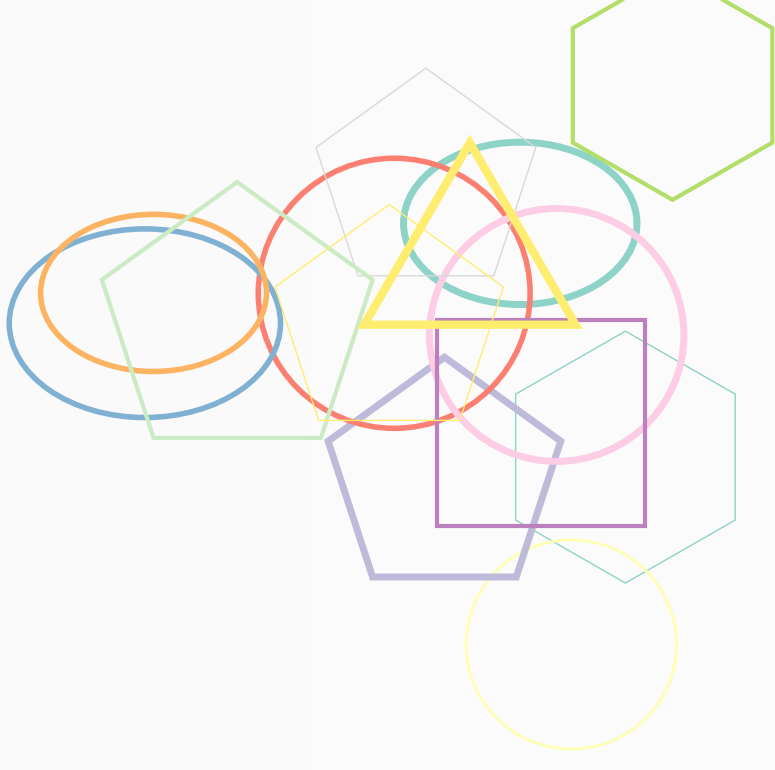[{"shape": "hexagon", "thickness": 0.5, "radius": 0.82, "center": [0.807, 0.406]}, {"shape": "oval", "thickness": 2.5, "radius": 0.75, "center": [0.671, 0.71]}, {"shape": "circle", "thickness": 1, "radius": 0.68, "center": [0.737, 0.163]}, {"shape": "pentagon", "thickness": 2.5, "radius": 0.79, "center": [0.573, 0.378]}, {"shape": "circle", "thickness": 2, "radius": 0.88, "center": [0.509, 0.619]}, {"shape": "oval", "thickness": 2, "radius": 0.87, "center": [0.187, 0.58]}, {"shape": "oval", "thickness": 2, "radius": 0.73, "center": [0.198, 0.62]}, {"shape": "hexagon", "thickness": 1.5, "radius": 0.74, "center": [0.868, 0.889]}, {"shape": "circle", "thickness": 2.5, "radius": 0.82, "center": [0.718, 0.565]}, {"shape": "pentagon", "thickness": 0.5, "radius": 0.75, "center": [0.55, 0.762]}, {"shape": "square", "thickness": 1.5, "radius": 0.67, "center": [0.699, 0.451]}, {"shape": "pentagon", "thickness": 1.5, "radius": 0.92, "center": [0.306, 0.58]}, {"shape": "triangle", "thickness": 3, "radius": 0.79, "center": [0.606, 0.657]}, {"shape": "pentagon", "thickness": 0.5, "radius": 0.77, "center": [0.502, 0.579]}]